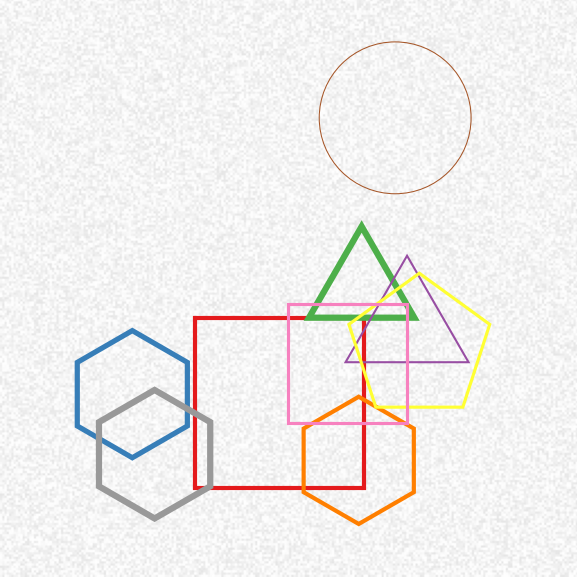[{"shape": "square", "thickness": 2, "radius": 0.73, "center": [0.484, 0.301]}, {"shape": "hexagon", "thickness": 2.5, "radius": 0.55, "center": [0.229, 0.317]}, {"shape": "triangle", "thickness": 3, "radius": 0.53, "center": [0.626, 0.502]}, {"shape": "triangle", "thickness": 1, "radius": 0.61, "center": [0.705, 0.433]}, {"shape": "hexagon", "thickness": 2, "radius": 0.55, "center": [0.621, 0.202]}, {"shape": "pentagon", "thickness": 1.5, "radius": 0.64, "center": [0.726, 0.398]}, {"shape": "circle", "thickness": 0.5, "radius": 0.66, "center": [0.684, 0.795]}, {"shape": "square", "thickness": 1.5, "radius": 0.51, "center": [0.602, 0.37]}, {"shape": "hexagon", "thickness": 3, "radius": 0.56, "center": [0.268, 0.213]}]